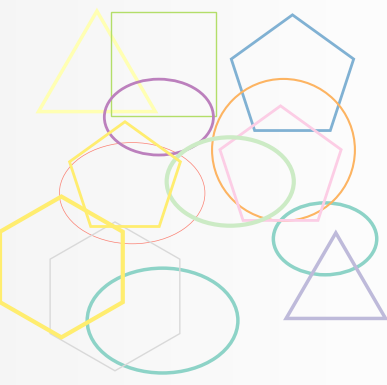[{"shape": "oval", "thickness": 2.5, "radius": 0.97, "center": [0.419, 0.167]}, {"shape": "oval", "thickness": 2.5, "radius": 0.67, "center": [0.839, 0.38]}, {"shape": "triangle", "thickness": 2.5, "radius": 0.87, "center": [0.25, 0.797]}, {"shape": "triangle", "thickness": 2.5, "radius": 0.74, "center": [0.867, 0.247]}, {"shape": "oval", "thickness": 0.5, "radius": 0.94, "center": [0.341, 0.498]}, {"shape": "pentagon", "thickness": 2, "radius": 0.83, "center": [0.755, 0.795]}, {"shape": "circle", "thickness": 1.5, "radius": 0.92, "center": [0.732, 0.611]}, {"shape": "square", "thickness": 1, "radius": 0.68, "center": [0.422, 0.833]}, {"shape": "pentagon", "thickness": 2, "radius": 0.82, "center": [0.724, 0.561]}, {"shape": "hexagon", "thickness": 1, "radius": 0.97, "center": [0.297, 0.23]}, {"shape": "oval", "thickness": 2, "radius": 0.7, "center": [0.41, 0.696]}, {"shape": "oval", "thickness": 3, "radius": 0.82, "center": [0.594, 0.529]}, {"shape": "hexagon", "thickness": 3, "radius": 0.91, "center": [0.158, 0.307]}, {"shape": "pentagon", "thickness": 2, "radius": 0.75, "center": [0.323, 0.533]}]